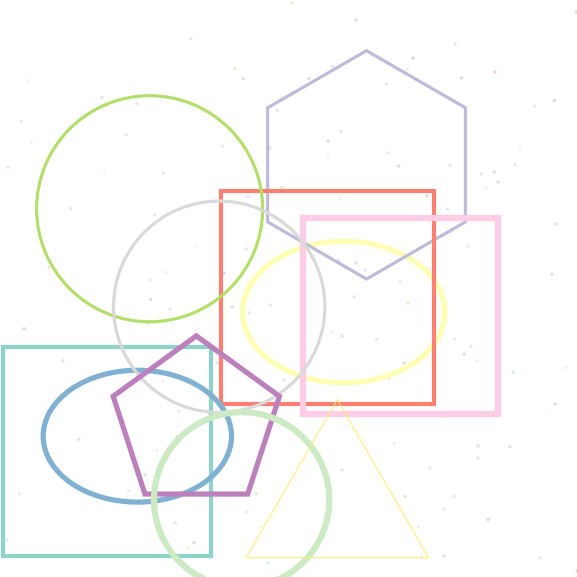[{"shape": "square", "thickness": 2, "radius": 0.9, "center": [0.186, 0.217]}, {"shape": "oval", "thickness": 2.5, "radius": 0.88, "center": [0.595, 0.459]}, {"shape": "hexagon", "thickness": 1.5, "radius": 0.99, "center": [0.635, 0.714]}, {"shape": "square", "thickness": 2, "radius": 0.92, "center": [0.568, 0.484]}, {"shape": "oval", "thickness": 2.5, "radius": 0.82, "center": [0.238, 0.244]}, {"shape": "circle", "thickness": 1.5, "radius": 0.98, "center": [0.259, 0.638]}, {"shape": "square", "thickness": 3, "radius": 0.85, "center": [0.693, 0.452]}, {"shape": "circle", "thickness": 1.5, "radius": 0.91, "center": [0.38, 0.468]}, {"shape": "pentagon", "thickness": 2.5, "radius": 0.76, "center": [0.34, 0.266]}, {"shape": "circle", "thickness": 3, "radius": 0.76, "center": [0.418, 0.134]}, {"shape": "triangle", "thickness": 0.5, "radius": 0.91, "center": [0.584, 0.125]}]